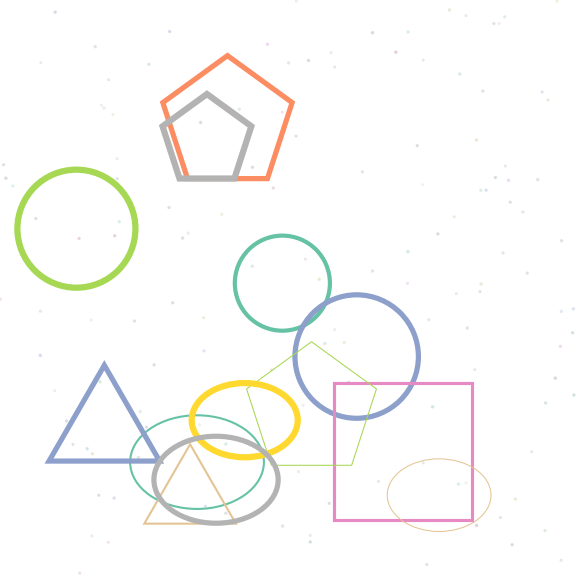[{"shape": "circle", "thickness": 2, "radius": 0.41, "center": [0.489, 0.509]}, {"shape": "oval", "thickness": 1, "radius": 0.58, "center": [0.341, 0.199]}, {"shape": "pentagon", "thickness": 2.5, "radius": 0.59, "center": [0.394, 0.785]}, {"shape": "triangle", "thickness": 2.5, "radius": 0.55, "center": [0.181, 0.256]}, {"shape": "circle", "thickness": 2.5, "radius": 0.53, "center": [0.618, 0.382]}, {"shape": "square", "thickness": 1.5, "radius": 0.6, "center": [0.698, 0.217]}, {"shape": "pentagon", "thickness": 0.5, "radius": 0.59, "center": [0.539, 0.289]}, {"shape": "circle", "thickness": 3, "radius": 0.51, "center": [0.132, 0.603]}, {"shape": "oval", "thickness": 3, "radius": 0.46, "center": [0.424, 0.272]}, {"shape": "oval", "thickness": 0.5, "radius": 0.45, "center": [0.76, 0.142]}, {"shape": "triangle", "thickness": 1, "radius": 0.46, "center": [0.329, 0.138]}, {"shape": "oval", "thickness": 2.5, "radius": 0.54, "center": [0.374, 0.168]}, {"shape": "pentagon", "thickness": 3, "radius": 0.4, "center": [0.358, 0.755]}]